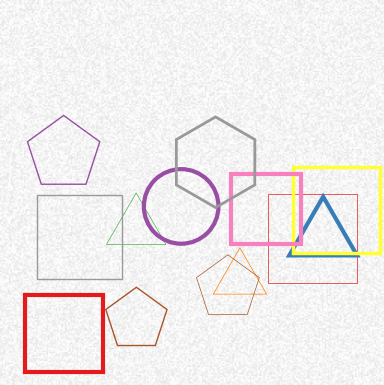[{"shape": "square", "thickness": 3, "radius": 0.51, "center": [0.167, 0.134]}, {"shape": "square", "thickness": 0.5, "radius": 0.58, "center": [0.812, 0.38]}, {"shape": "triangle", "thickness": 3, "radius": 0.51, "center": [0.839, 0.387]}, {"shape": "triangle", "thickness": 0.5, "radius": 0.45, "center": [0.354, 0.41]}, {"shape": "circle", "thickness": 3, "radius": 0.48, "center": [0.471, 0.464]}, {"shape": "pentagon", "thickness": 1, "radius": 0.49, "center": [0.165, 0.601]}, {"shape": "triangle", "thickness": 0.5, "radius": 0.4, "center": [0.623, 0.276]}, {"shape": "square", "thickness": 2.5, "radius": 0.56, "center": [0.874, 0.455]}, {"shape": "pentagon", "thickness": 1, "radius": 0.42, "center": [0.354, 0.17]}, {"shape": "pentagon", "thickness": 0.5, "radius": 0.43, "center": [0.592, 0.252]}, {"shape": "square", "thickness": 3, "radius": 0.46, "center": [0.691, 0.457]}, {"shape": "square", "thickness": 1, "radius": 0.55, "center": [0.207, 0.384]}, {"shape": "hexagon", "thickness": 2, "radius": 0.59, "center": [0.56, 0.579]}]